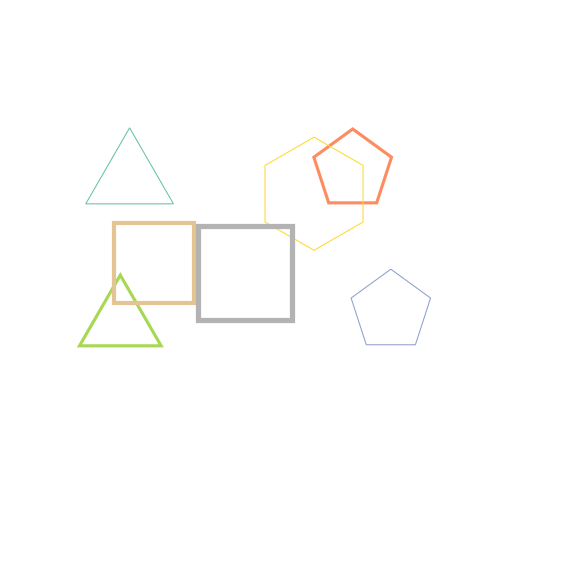[{"shape": "triangle", "thickness": 0.5, "radius": 0.44, "center": [0.224, 0.69]}, {"shape": "pentagon", "thickness": 1.5, "radius": 0.35, "center": [0.611, 0.705]}, {"shape": "pentagon", "thickness": 0.5, "radius": 0.36, "center": [0.677, 0.461]}, {"shape": "triangle", "thickness": 1.5, "radius": 0.41, "center": [0.208, 0.441]}, {"shape": "hexagon", "thickness": 0.5, "radius": 0.49, "center": [0.544, 0.664]}, {"shape": "square", "thickness": 2, "radius": 0.34, "center": [0.266, 0.544]}, {"shape": "square", "thickness": 2.5, "radius": 0.41, "center": [0.424, 0.527]}]